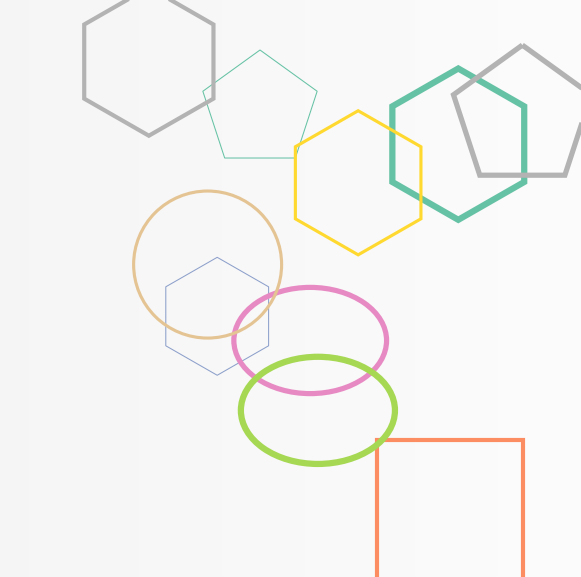[{"shape": "hexagon", "thickness": 3, "radius": 0.65, "center": [0.788, 0.75]}, {"shape": "pentagon", "thickness": 0.5, "radius": 0.52, "center": [0.447, 0.809]}, {"shape": "square", "thickness": 2, "radius": 0.63, "center": [0.775, 0.111]}, {"shape": "hexagon", "thickness": 0.5, "radius": 0.51, "center": [0.374, 0.451]}, {"shape": "oval", "thickness": 2.5, "radius": 0.66, "center": [0.534, 0.41]}, {"shape": "oval", "thickness": 3, "radius": 0.66, "center": [0.547, 0.289]}, {"shape": "hexagon", "thickness": 1.5, "radius": 0.62, "center": [0.616, 0.683]}, {"shape": "circle", "thickness": 1.5, "radius": 0.64, "center": [0.357, 0.541]}, {"shape": "hexagon", "thickness": 2, "radius": 0.64, "center": [0.256, 0.893]}, {"shape": "pentagon", "thickness": 2.5, "radius": 0.62, "center": [0.899, 0.797]}]